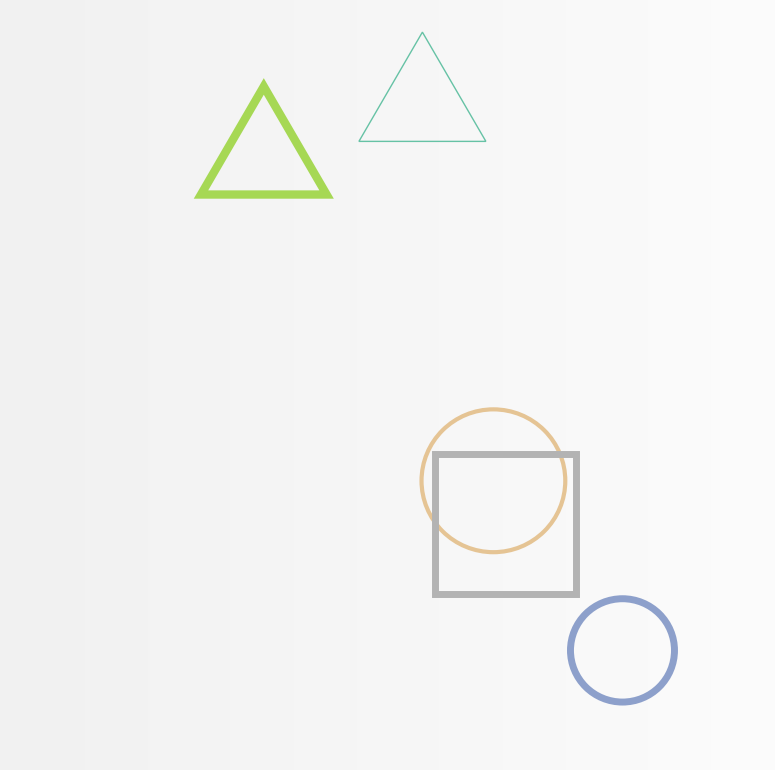[{"shape": "triangle", "thickness": 0.5, "radius": 0.47, "center": [0.545, 0.864]}, {"shape": "circle", "thickness": 2.5, "radius": 0.34, "center": [0.803, 0.155]}, {"shape": "triangle", "thickness": 3, "radius": 0.47, "center": [0.34, 0.794]}, {"shape": "circle", "thickness": 1.5, "radius": 0.46, "center": [0.637, 0.376]}, {"shape": "square", "thickness": 2.5, "radius": 0.45, "center": [0.652, 0.319]}]